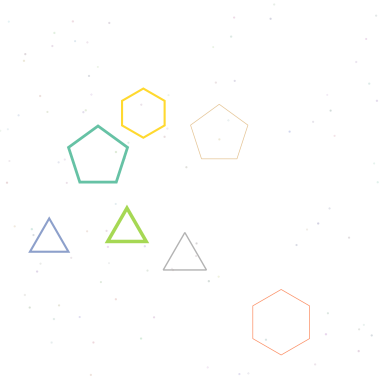[{"shape": "pentagon", "thickness": 2, "radius": 0.4, "center": [0.255, 0.592]}, {"shape": "hexagon", "thickness": 0.5, "radius": 0.43, "center": [0.73, 0.163]}, {"shape": "triangle", "thickness": 1.5, "radius": 0.29, "center": [0.128, 0.375]}, {"shape": "triangle", "thickness": 2.5, "radius": 0.29, "center": [0.33, 0.402]}, {"shape": "hexagon", "thickness": 1.5, "radius": 0.32, "center": [0.372, 0.706]}, {"shape": "pentagon", "thickness": 0.5, "radius": 0.39, "center": [0.569, 0.651]}, {"shape": "triangle", "thickness": 1, "radius": 0.32, "center": [0.48, 0.331]}]